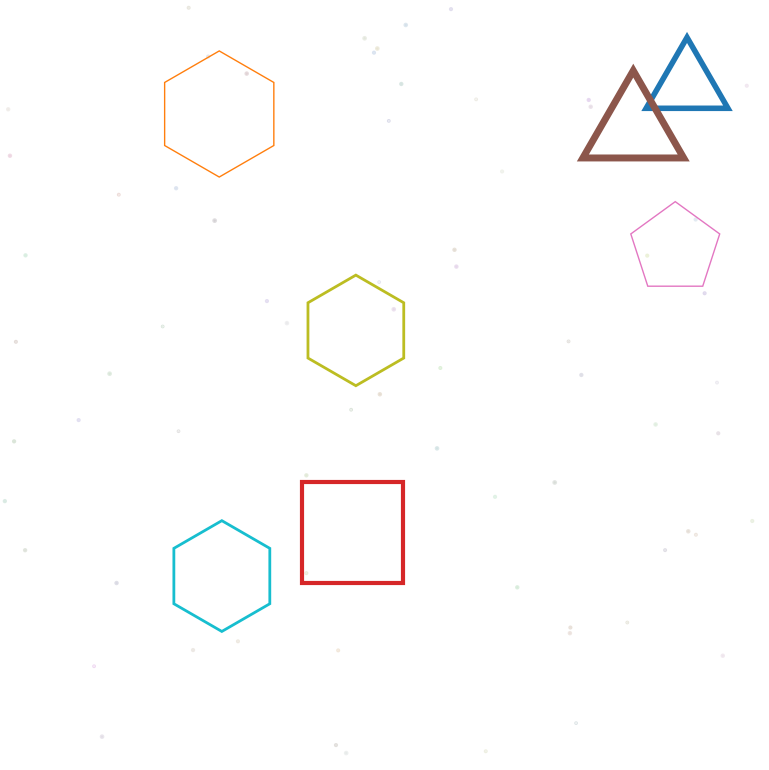[{"shape": "triangle", "thickness": 2, "radius": 0.31, "center": [0.892, 0.89]}, {"shape": "hexagon", "thickness": 0.5, "radius": 0.41, "center": [0.285, 0.852]}, {"shape": "square", "thickness": 1.5, "radius": 0.33, "center": [0.458, 0.308]}, {"shape": "triangle", "thickness": 2.5, "radius": 0.38, "center": [0.822, 0.833]}, {"shape": "pentagon", "thickness": 0.5, "radius": 0.3, "center": [0.877, 0.677]}, {"shape": "hexagon", "thickness": 1, "radius": 0.36, "center": [0.462, 0.571]}, {"shape": "hexagon", "thickness": 1, "radius": 0.36, "center": [0.288, 0.252]}]